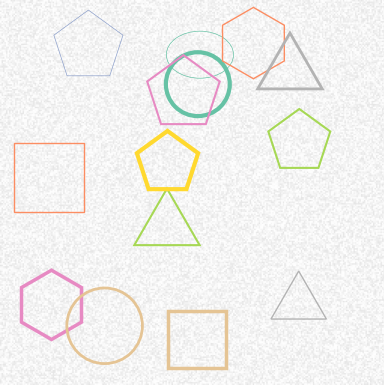[{"shape": "circle", "thickness": 3, "radius": 0.41, "center": [0.514, 0.781]}, {"shape": "oval", "thickness": 0.5, "radius": 0.44, "center": [0.519, 0.858]}, {"shape": "square", "thickness": 1, "radius": 0.45, "center": [0.127, 0.539]}, {"shape": "hexagon", "thickness": 1, "radius": 0.46, "center": [0.658, 0.888]}, {"shape": "pentagon", "thickness": 0.5, "radius": 0.47, "center": [0.23, 0.879]}, {"shape": "pentagon", "thickness": 1.5, "radius": 0.5, "center": [0.477, 0.758]}, {"shape": "hexagon", "thickness": 2.5, "radius": 0.45, "center": [0.134, 0.208]}, {"shape": "triangle", "thickness": 1.5, "radius": 0.49, "center": [0.434, 0.412]}, {"shape": "pentagon", "thickness": 1.5, "radius": 0.42, "center": [0.777, 0.632]}, {"shape": "pentagon", "thickness": 3, "radius": 0.42, "center": [0.435, 0.576]}, {"shape": "circle", "thickness": 2, "radius": 0.49, "center": [0.272, 0.154]}, {"shape": "square", "thickness": 2.5, "radius": 0.37, "center": [0.512, 0.118]}, {"shape": "triangle", "thickness": 2, "radius": 0.48, "center": [0.753, 0.818]}, {"shape": "triangle", "thickness": 1, "radius": 0.42, "center": [0.776, 0.213]}]